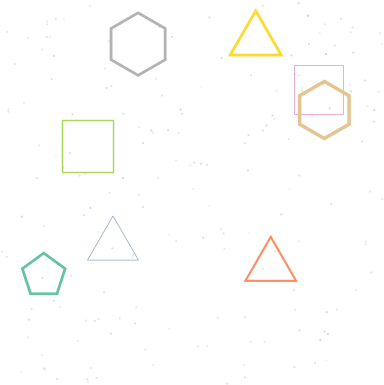[{"shape": "pentagon", "thickness": 2, "radius": 0.29, "center": [0.114, 0.284]}, {"shape": "triangle", "thickness": 1.5, "radius": 0.38, "center": [0.703, 0.309]}, {"shape": "triangle", "thickness": 0.5, "radius": 0.38, "center": [0.293, 0.363]}, {"shape": "square", "thickness": 0.5, "radius": 0.32, "center": [0.828, 0.768]}, {"shape": "square", "thickness": 1, "radius": 0.34, "center": [0.227, 0.62]}, {"shape": "triangle", "thickness": 2, "radius": 0.38, "center": [0.664, 0.895]}, {"shape": "hexagon", "thickness": 2.5, "radius": 0.37, "center": [0.842, 0.714]}, {"shape": "hexagon", "thickness": 2, "radius": 0.41, "center": [0.359, 0.885]}]